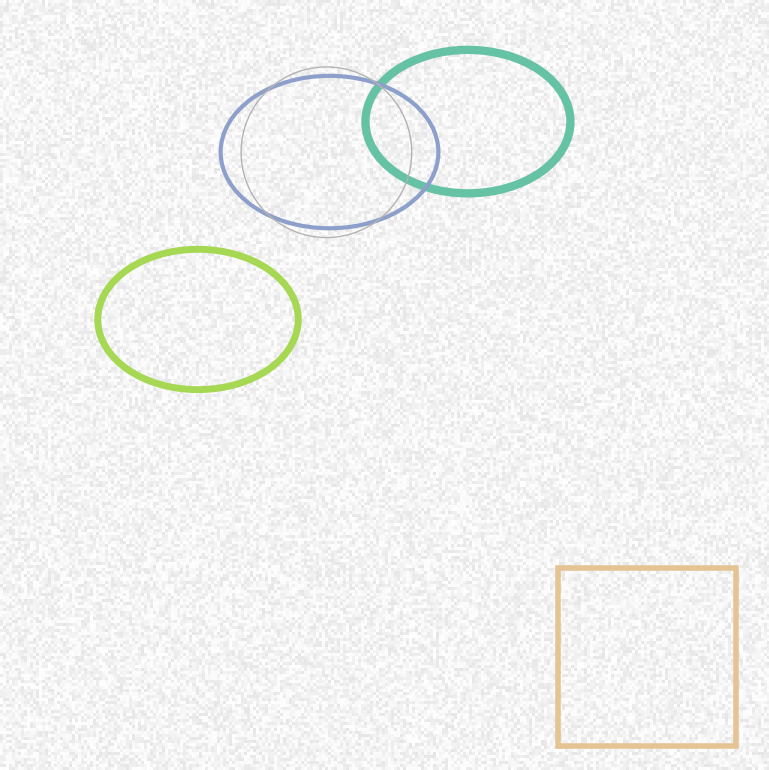[{"shape": "oval", "thickness": 3, "radius": 0.67, "center": [0.608, 0.842]}, {"shape": "oval", "thickness": 1.5, "radius": 0.71, "center": [0.428, 0.803]}, {"shape": "oval", "thickness": 2.5, "radius": 0.65, "center": [0.257, 0.585]}, {"shape": "square", "thickness": 2, "radius": 0.58, "center": [0.84, 0.146]}, {"shape": "circle", "thickness": 0.5, "radius": 0.55, "center": [0.424, 0.802]}]